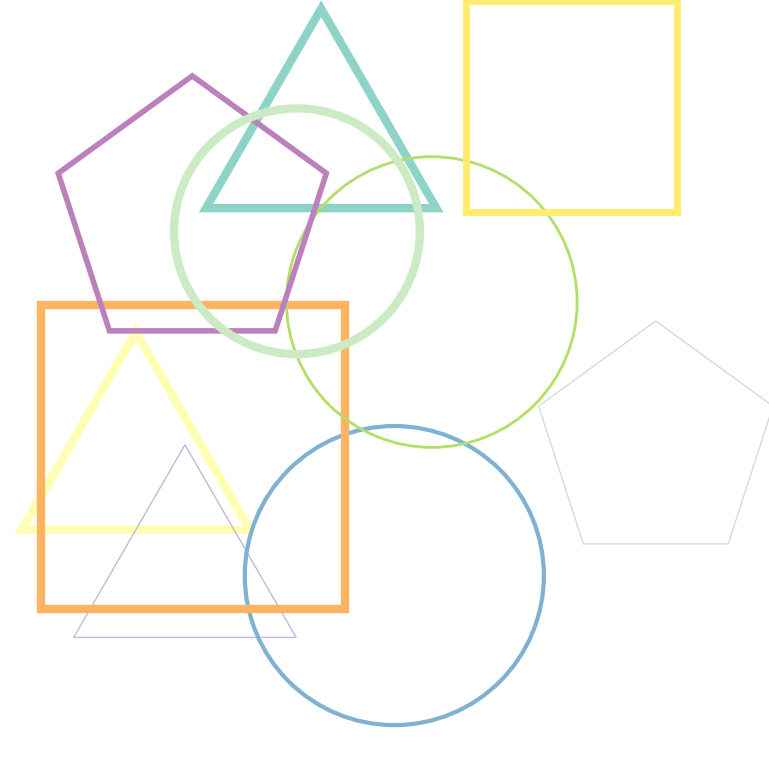[{"shape": "triangle", "thickness": 3, "radius": 0.86, "center": [0.417, 0.816]}, {"shape": "triangle", "thickness": 3, "radius": 0.86, "center": [0.176, 0.398]}, {"shape": "triangle", "thickness": 0.5, "radius": 0.83, "center": [0.24, 0.256]}, {"shape": "circle", "thickness": 1.5, "radius": 0.97, "center": [0.512, 0.252]}, {"shape": "square", "thickness": 3, "radius": 0.99, "center": [0.25, 0.407]}, {"shape": "circle", "thickness": 1, "radius": 0.94, "center": [0.561, 0.608]}, {"shape": "pentagon", "thickness": 0.5, "radius": 0.8, "center": [0.852, 0.423]}, {"shape": "pentagon", "thickness": 2, "radius": 0.92, "center": [0.25, 0.718]}, {"shape": "circle", "thickness": 3, "radius": 0.8, "center": [0.386, 0.7]}, {"shape": "square", "thickness": 2.5, "radius": 0.68, "center": [0.742, 0.862]}]